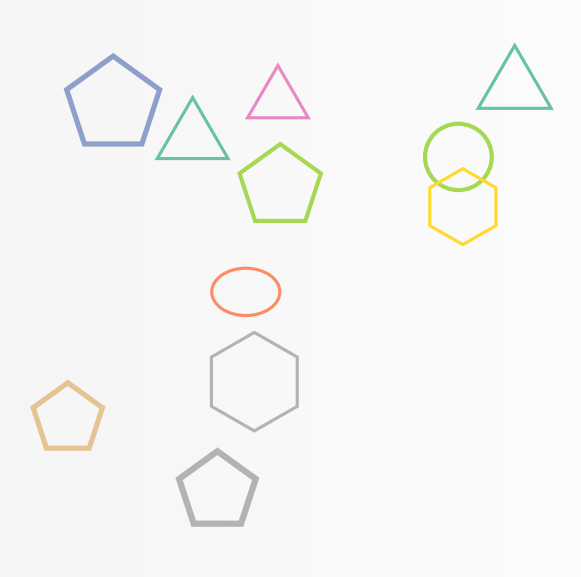[{"shape": "triangle", "thickness": 1.5, "radius": 0.35, "center": [0.331, 0.76]}, {"shape": "triangle", "thickness": 1.5, "radius": 0.36, "center": [0.885, 0.848]}, {"shape": "oval", "thickness": 1.5, "radius": 0.29, "center": [0.423, 0.494]}, {"shape": "pentagon", "thickness": 2.5, "radius": 0.42, "center": [0.195, 0.818]}, {"shape": "triangle", "thickness": 1.5, "radius": 0.3, "center": [0.478, 0.825]}, {"shape": "circle", "thickness": 2, "radius": 0.29, "center": [0.789, 0.727]}, {"shape": "pentagon", "thickness": 2, "radius": 0.37, "center": [0.482, 0.676]}, {"shape": "hexagon", "thickness": 1.5, "radius": 0.33, "center": [0.796, 0.641]}, {"shape": "pentagon", "thickness": 2.5, "radius": 0.31, "center": [0.117, 0.274]}, {"shape": "hexagon", "thickness": 1.5, "radius": 0.43, "center": [0.438, 0.338]}, {"shape": "pentagon", "thickness": 3, "radius": 0.35, "center": [0.374, 0.148]}]